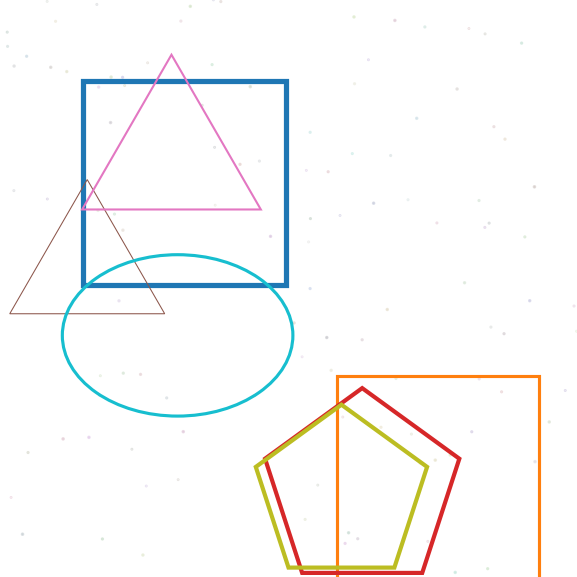[{"shape": "square", "thickness": 2.5, "radius": 0.88, "center": [0.32, 0.682]}, {"shape": "square", "thickness": 1.5, "radius": 0.88, "center": [0.758, 0.172]}, {"shape": "pentagon", "thickness": 2, "radius": 0.88, "center": [0.627, 0.15]}, {"shape": "triangle", "thickness": 0.5, "radius": 0.77, "center": [0.151, 0.533]}, {"shape": "triangle", "thickness": 1, "radius": 0.89, "center": [0.297, 0.726]}, {"shape": "pentagon", "thickness": 2, "radius": 0.78, "center": [0.591, 0.142]}, {"shape": "oval", "thickness": 1.5, "radius": 1.0, "center": [0.308, 0.418]}]